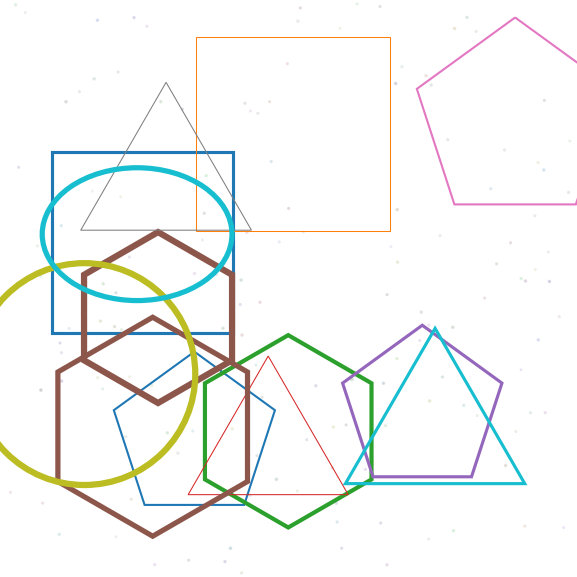[{"shape": "square", "thickness": 1.5, "radius": 0.78, "center": [0.247, 0.579]}, {"shape": "pentagon", "thickness": 1, "radius": 0.73, "center": [0.337, 0.243]}, {"shape": "square", "thickness": 0.5, "radius": 0.84, "center": [0.508, 0.767]}, {"shape": "hexagon", "thickness": 2, "radius": 0.83, "center": [0.499, 0.252]}, {"shape": "triangle", "thickness": 0.5, "radius": 0.8, "center": [0.464, 0.223]}, {"shape": "pentagon", "thickness": 1.5, "radius": 0.73, "center": [0.731, 0.291]}, {"shape": "hexagon", "thickness": 3, "radius": 0.74, "center": [0.274, 0.449]}, {"shape": "hexagon", "thickness": 2.5, "radius": 0.95, "center": [0.264, 0.26]}, {"shape": "pentagon", "thickness": 1, "radius": 0.89, "center": [0.892, 0.79]}, {"shape": "triangle", "thickness": 0.5, "radius": 0.85, "center": [0.288, 0.686]}, {"shape": "circle", "thickness": 3, "radius": 0.96, "center": [0.146, 0.351]}, {"shape": "oval", "thickness": 2.5, "radius": 0.82, "center": [0.237, 0.594]}, {"shape": "triangle", "thickness": 1.5, "radius": 0.9, "center": [0.753, 0.251]}]